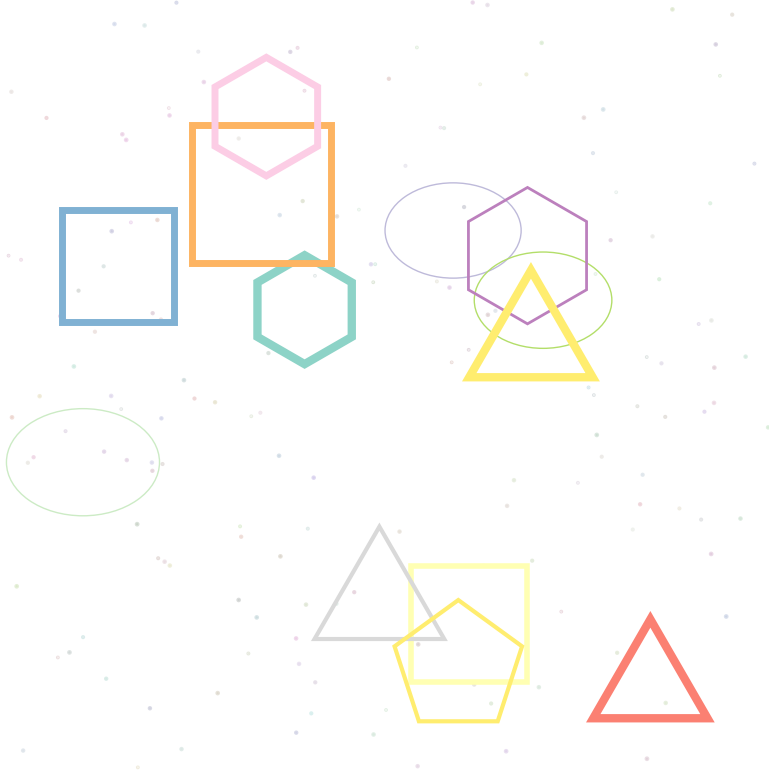[{"shape": "hexagon", "thickness": 3, "radius": 0.35, "center": [0.396, 0.598]}, {"shape": "square", "thickness": 2, "radius": 0.38, "center": [0.609, 0.19]}, {"shape": "oval", "thickness": 0.5, "radius": 0.44, "center": [0.588, 0.701]}, {"shape": "triangle", "thickness": 3, "radius": 0.43, "center": [0.845, 0.11]}, {"shape": "square", "thickness": 2.5, "radius": 0.37, "center": [0.153, 0.655]}, {"shape": "square", "thickness": 2.5, "radius": 0.45, "center": [0.34, 0.748]}, {"shape": "oval", "thickness": 0.5, "radius": 0.45, "center": [0.705, 0.61]}, {"shape": "hexagon", "thickness": 2.5, "radius": 0.38, "center": [0.346, 0.849]}, {"shape": "triangle", "thickness": 1.5, "radius": 0.49, "center": [0.493, 0.219]}, {"shape": "hexagon", "thickness": 1, "radius": 0.44, "center": [0.685, 0.668]}, {"shape": "oval", "thickness": 0.5, "radius": 0.5, "center": [0.108, 0.4]}, {"shape": "triangle", "thickness": 3, "radius": 0.46, "center": [0.69, 0.556]}, {"shape": "pentagon", "thickness": 1.5, "radius": 0.44, "center": [0.595, 0.134]}]